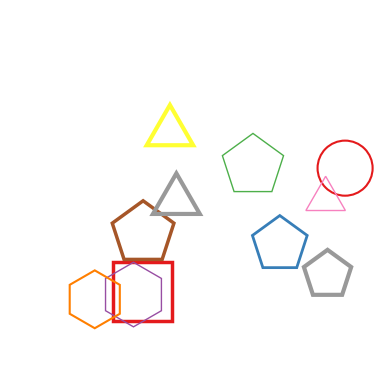[{"shape": "circle", "thickness": 1.5, "radius": 0.36, "center": [0.896, 0.563]}, {"shape": "square", "thickness": 2.5, "radius": 0.38, "center": [0.37, 0.242]}, {"shape": "pentagon", "thickness": 2, "radius": 0.37, "center": [0.727, 0.365]}, {"shape": "pentagon", "thickness": 1, "radius": 0.42, "center": [0.657, 0.57]}, {"shape": "hexagon", "thickness": 1, "radius": 0.42, "center": [0.347, 0.235]}, {"shape": "hexagon", "thickness": 1.5, "radius": 0.38, "center": [0.246, 0.223]}, {"shape": "triangle", "thickness": 3, "radius": 0.35, "center": [0.441, 0.658]}, {"shape": "pentagon", "thickness": 2.5, "radius": 0.42, "center": [0.372, 0.394]}, {"shape": "triangle", "thickness": 1, "radius": 0.3, "center": [0.846, 0.483]}, {"shape": "pentagon", "thickness": 3, "radius": 0.32, "center": [0.851, 0.286]}, {"shape": "triangle", "thickness": 3, "radius": 0.35, "center": [0.458, 0.479]}]